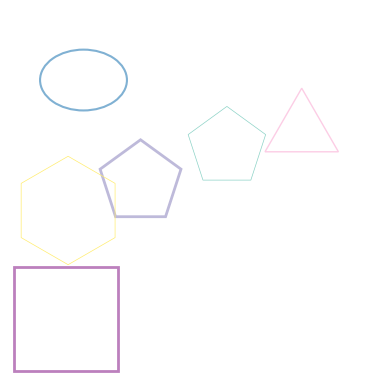[{"shape": "pentagon", "thickness": 0.5, "radius": 0.53, "center": [0.589, 0.618]}, {"shape": "pentagon", "thickness": 2, "radius": 0.55, "center": [0.365, 0.526]}, {"shape": "oval", "thickness": 1.5, "radius": 0.56, "center": [0.217, 0.792]}, {"shape": "triangle", "thickness": 1, "radius": 0.55, "center": [0.784, 0.661]}, {"shape": "square", "thickness": 2, "radius": 0.67, "center": [0.171, 0.172]}, {"shape": "hexagon", "thickness": 0.5, "radius": 0.7, "center": [0.177, 0.453]}]